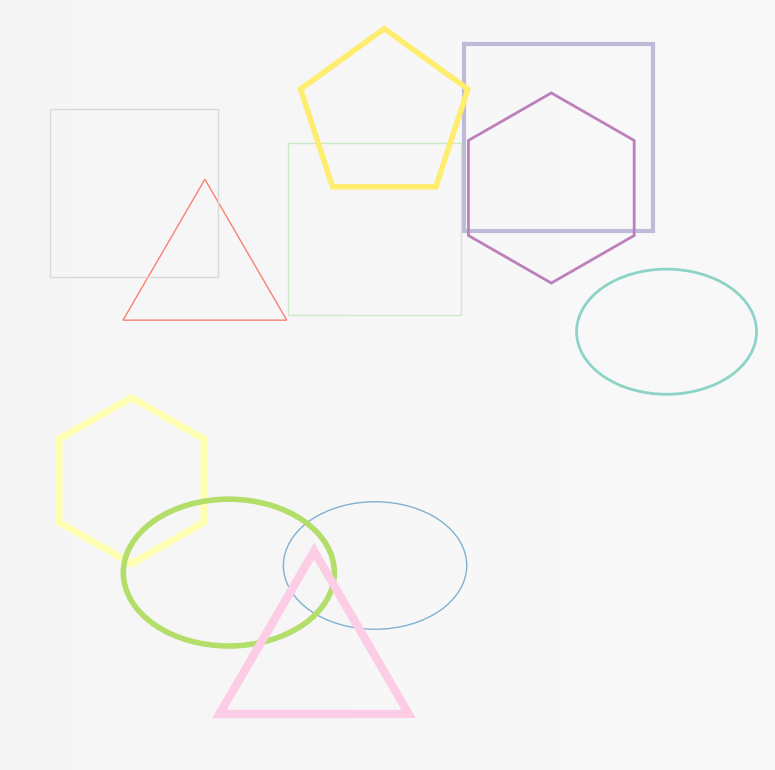[{"shape": "oval", "thickness": 1, "radius": 0.58, "center": [0.86, 0.569]}, {"shape": "hexagon", "thickness": 2.5, "radius": 0.54, "center": [0.17, 0.376]}, {"shape": "square", "thickness": 1.5, "radius": 0.61, "center": [0.721, 0.821]}, {"shape": "triangle", "thickness": 0.5, "radius": 0.61, "center": [0.264, 0.645]}, {"shape": "oval", "thickness": 0.5, "radius": 0.59, "center": [0.484, 0.266]}, {"shape": "oval", "thickness": 2, "radius": 0.68, "center": [0.295, 0.256]}, {"shape": "triangle", "thickness": 3, "radius": 0.7, "center": [0.405, 0.143]}, {"shape": "square", "thickness": 0.5, "radius": 0.54, "center": [0.173, 0.749]}, {"shape": "hexagon", "thickness": 1, "radius": 0.62, "center": [0.711, 0.756]}, {"shape": "square", "thickness": 0.5, "radius": 0.56, "center": [0.483, 0.703]}, {"shape": "pentagon", "thickness": 2, "radius": 0.57, "center": [0.496, 0.849]}]